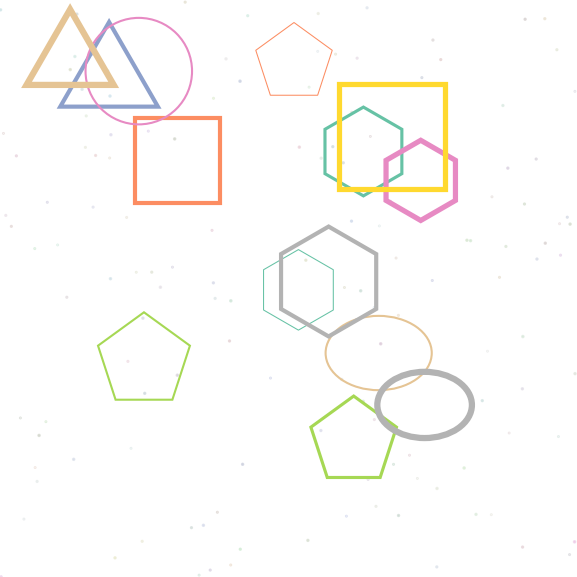[{"shape": "hexagon", "thickness": 1.5, "radius": 0.38, "center": [0.629, 0.737]}, {"shape": "hexagon", "thickness": 0.5, "radius": 0.35, "center": [0.517, 0.497]}, {"shape": "pentagon", "thickness": 0.5, "radius": 0.35, "center": [0.509, 0.891]}, {"shape": "square", "thickness": 2, "radius": 0.37, "center": [0.307, 0.722]}, {"shape": "triangle", "thickness": 2, "radius": 0.49, "center": [0.189, 0.863]}, {"shape": "hexagon", "thickness": 2.5, "radius": 0.35, "center": [0.729, 0.687]}, {"shape": "circle", "thickness": 1, "radius": 0.46, "center": [0.24, 0.876]}, {"shape": "pentagon", "thickness": 1, "radius": 0.42, "center": [0.249, 0.375]}, {"shape": "pentagon", "thickness": 1.5, "radius": 0.39, "center": [0.612, 0.235]}, {"shape": "square", "thickness": 2.5, "radius": 0.46, "center": [0.679, 0.763]}, {"shape": "oval", "thickness": 1, "radius": 0.46, "center": [0.656, 0.388]}, {"shape": "triangle", "thickness": 3, "radius": 0.44, "center": [0.121, 0.896]}, {"shape": "oval", "thickness": 3, "radius": 0.41, "center": [0.735, 0.298]}, {"shape": "hexagon", "thickness": 2, "radius": 0.48, "center": [0.569, 0.512]}]